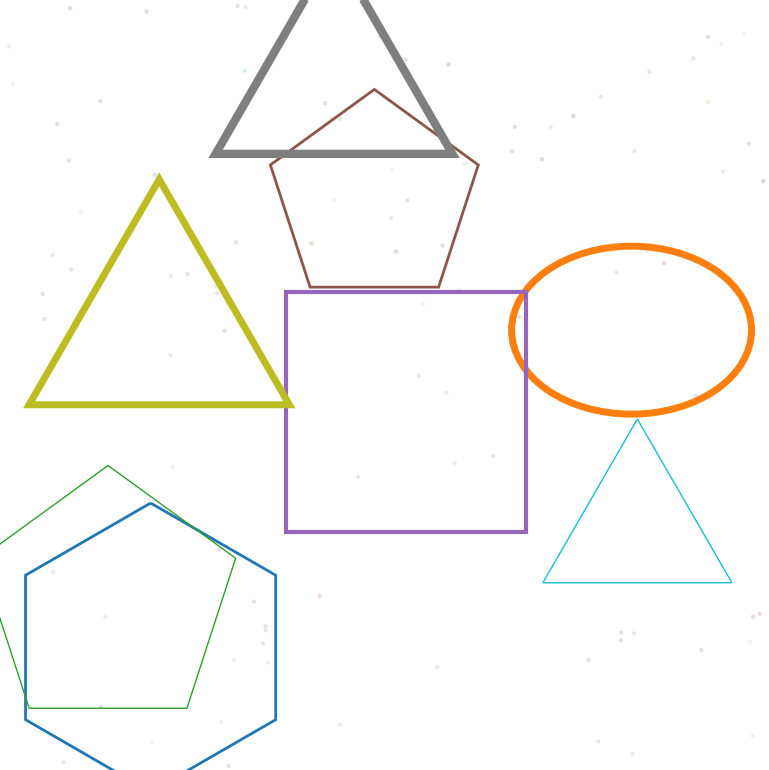[{"shape": "hexagon", "thickness": 1, "radius": 0.94, "center": [0.196, 0.159]}, {"shape": "oval", "thickness": 2.5, "radius": 0.78, "center": [0.82, 0.571]}, {"shape": "pentagon", "thickness": 0.5, "radius": 0.87, "center": [0.14, 0.221]}, {"shape": "square", "thickness": 1.5, "radius": 0.78, "center": [0.528, 0.465]}, {"shape": "pentagon", "thickness": 1, "radius": 0.71, "center": [0.486, 0.742]}, {"shape": "triangle", "thickness": 3, "radius": 0.89, "center": [0.434, 0.889]}, {"shape": "triangle", "thickness": 2.5, "radius": 0.98, "center": [0.207, 0.572]}, {"shape": "triangle", "thickness": 0.5, "radius": 0.71, "center": [0.828, 0.314]}]